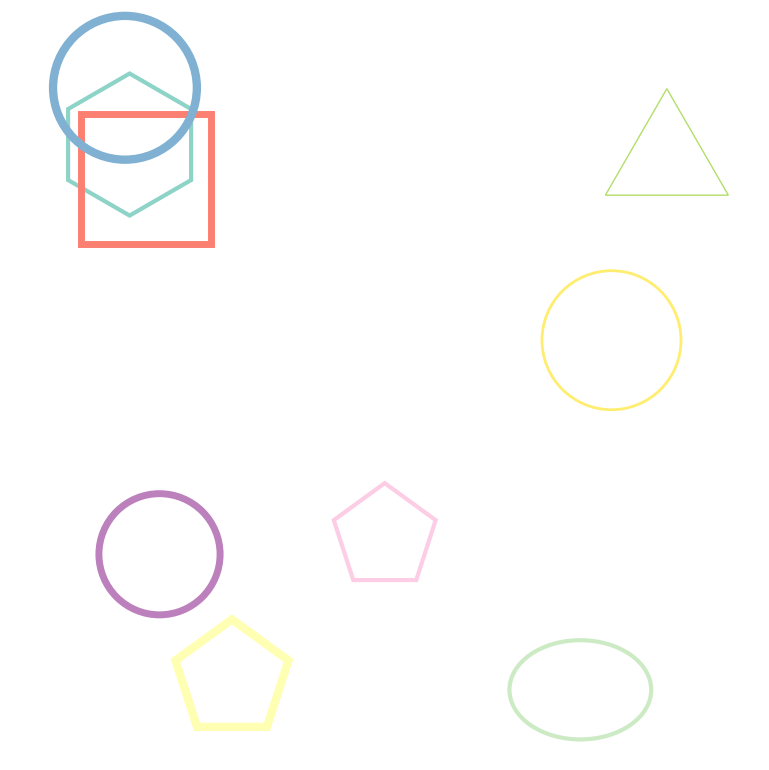[{"shape": "hexagon", "thickness": 1.5, "radius": 0.46, "center": [0.168, 0.812]}, {"shape": "pentagon", "thickness": 3, "radius": 0.39, "center": [0.301, 0.118]}, {"shape": "square", "thickness": 2.5, "radius": 0.42, "center": [0.19, 0.767]}, {"shape": "circle", "thickness": 3, "radius": 0.47, "center": [0.162, 0.886]}, {"shape": "triangle", "thickness": 0.5, "radius": 0.46, "center": [0.866, 0.793]}, {"shape": "pentagon", "thickness": 1.5, "radius": 0.35, "center": [0.5, 0.303]}, {"shape": "circle", "thickness": 2.5, "radius": 0.39, "center": [0.207, 0.28]}, {"shape": "oval", "thickness": 1.5, "radius": 0.46, "center": [0.754, 0.104]}, {"shape": "circle", "thickness": 1, "radius": 0.45, "center": [0.794, 0.558]}]